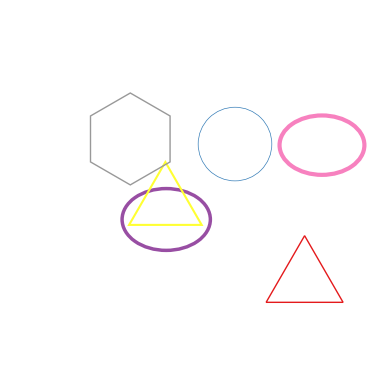[{"shape": "triangle", "thickness": 1, "radius": 0.58, "center": [0.791, 0.272]}, {"shape": "circle", "thickness": 0.5, "radius": 0.48, "center": [0.61, 0.626]}, {"shape": "oval", "thickness": 2.5, "radius": 0.57, "center": [0.432, 0.43]}, {"shape": "triangle", "thickness": 1.5, "radius": 0.54, "center": [0.43, 0.47]}, {"shape": "oval", "thickness": 3, "radius": 0.55, "center": [0.836, 0.623]}, {"shape": "hexagon", "thickness": 1, "radius": 0.6, "center": [0.338, 0.639]}]